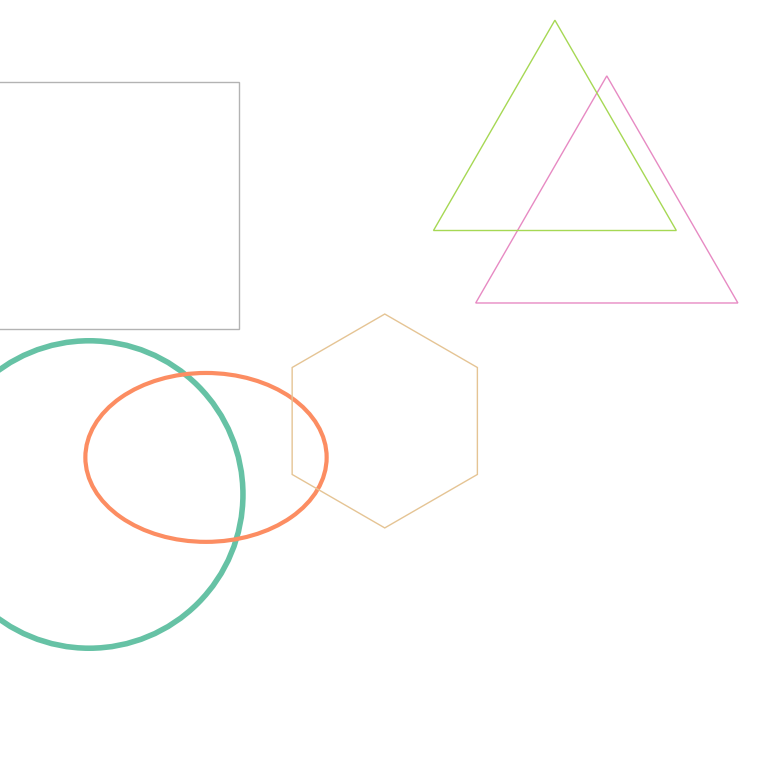[{"shape": "circle", "thickness": 2, "radius": 1.0, "center": [0.116, 0.358]}, {"shape": "oval", "thickness": 1.5, "radius": 0.78, "center": [0.268, 0.406]}, {"shape": "triangle", "thickness": 0.5, "radius": 0.98, "center": [0.788, 0.705]}, {"shape": "triangle", "thickness": 0.5, "radius": 0.91, "center": [0.721, 0.792]}, {"shape": "hexagon", "thickness": 0.5, "radius": 0.69, "center": [0.5, 0.453]}, {"shape": "square", "thickness": 0.5, "radius": 0.8, "center": [0.15, 0.733]}]